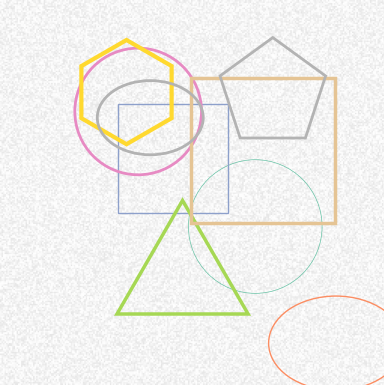[{"shape": "circle", "thickness": 0.5, "radius": 0.87, "center": [0.663, 0.412]}, {"shape": "oval", "thickness": 1, "radius": 0.87, "center": [0.873, 0.109]}, {"shape": "square", "thickness": 1, "radius": 0.71, "center": [0.449, 0.588]}, {"shape": "circle", "thickness": 2, "radius": 0.82, "center": [0.359, 0.71]}, {"shape": "triangle", "thickness": 2.5, "radius": 0.98, "center": [0.474, 0.283]}, {"shape": "hexagon", "thickness": 3, "radius": 0.68, "center": [0.329, 0.761]}, {"shape": "square", "thickness": 2.5, "radius": 0.94, "center": [0.683, 0.609]}, {"shape": "pentagon", "thickness": 2, "radius": 0.72, "center": [0.709, 0.758]}, {"shape": "oval", "thickness": 2, "radius": 0.69, "center": [0.39, 0.694]}]